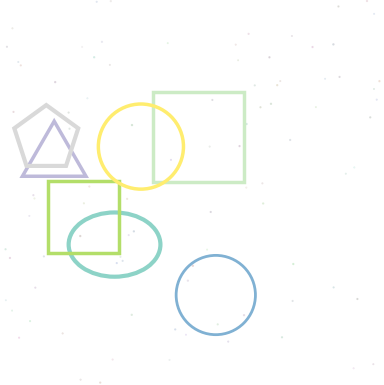[{"shape": "oval", "thickness": 3, "radius": 0.6, "center": [0.297, 0.365]}, {"shape": "triangle", "thickness": 2.5, "radius": 0.48, "center": [0.141, 0.59]}, {"shape": "circle", "thickness": 2, "radius": 0.51, "center": [0.56, 0.234]}, {"shape": "square", "thickness": 2.5, "radius": 0.46, "center": [0.217, 0.436]}, {"shape": "pentagon", "thickness": 3, "radius": 0.44, "center": [0.12, 0.64]}, {"shape": "square", "thickness": 2.5, "radius": 0.59, "center": [0.515, 0.644]}, {"shape": "circle", "thickness": 2.5, "radius": 0.55, "center": [0.366, 0.619]}]